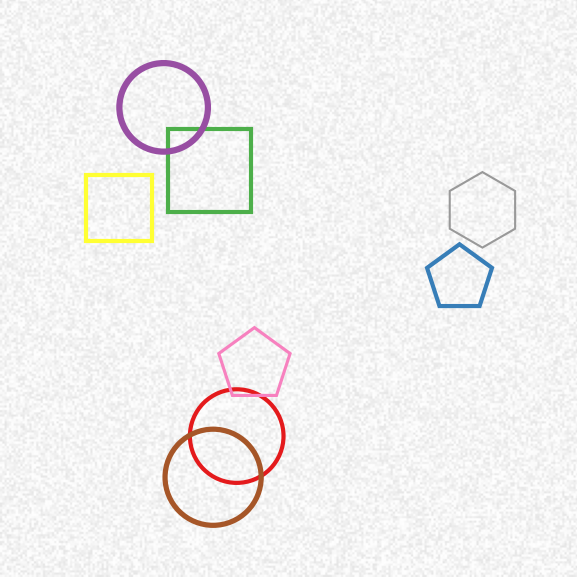[{"shape": "circle", "thickness": 2, "radius": 0.41, "center": [0.41, 0.244]}, {"shape": "pentagon", "thickness": 2, "radius": 0.3, "center": [0.796, 0.517]}, {"shape": "square", "thickness": 2, "radius": 0.36, "center": [0.363, 0.704]}, {"shape": "circle", "thickness": 3, "radius": 0.38, "center": [0.283, 0.813]}, {"shape": "square", "thickness": 2, "radius": 0.29, "center": [0.206, 0.639]}, {"shape": "circle", "thickness": 2.5, "radius": 0.42, "center": [0.369, 0.173]}, {"shape": "pentagon", "thickness": 1.5, "radius": 0.32, "center": [0.441, 0.367]}, {"shape": "hexagon", "thickness": 1, "radius": 0.33, "center": [0.835, 0.636]}]